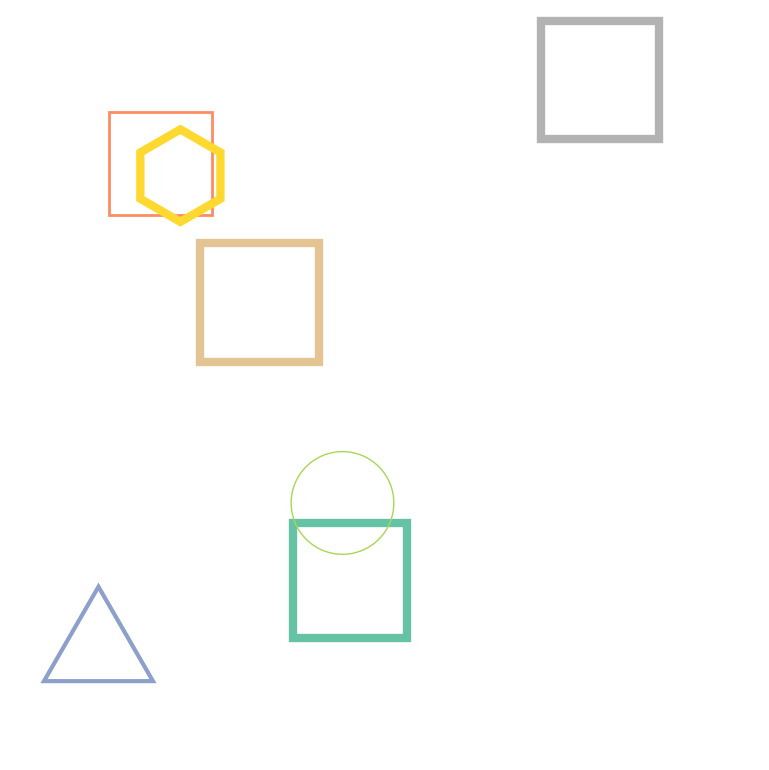[{"shape": "square", "thickness": 3, "radius": 0.37, "center": [0.455, 0.246]}, {"shape": "square", "thickness": 1, "radius": 0.33, "center": [0.208, 0.787]}, {"shape": "triangle", "thickness": 1.5, "radius": 0.41, "center": [0.128, 0.156]}, {"shape": "circle", "thickness": 0.5, "radius": 0.33, "center": [0.445, 0.347]}, {"shape": "hexagon", "thickness": 3, "radius": 0.3, "center": [0.234, 0.772]}, {"shape": "square", "thickness": 3, "radius": 0.39, "center": [0.337, 0.607]}, {"shape": "square", "thickness": 3, "radius": 0.38, "center": [0.779, 0.896]}]